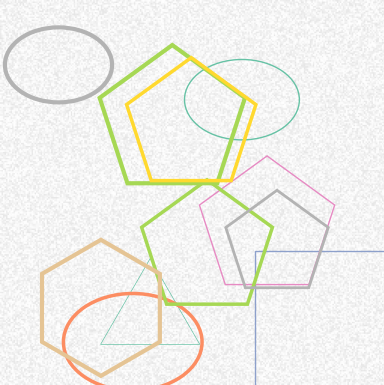[{"shape": "triangle", "thickness": 0.5, "radius": 0.74, "center": [0.39, 0.18]}, {"shape": "oval", "thickness": 1, "radius": 0.75, "center": [0.628, 0.741]}, {"shape": "oval", "thickness": 2.5, "radius": 0.9, "center": [0.345, 0.112]}, {"shape": "square", "thickness": 1, "radius": 0.93, "center": [0.848, 0.162]}, {"shape": "pentagon", "thickness": 1, "radius": 0.92, "center": [0.694, 0.41]}, {"shape": "pentagon", "thickness": 3, "radius": 0.99, "center": [0.448, 0.685]}, {"shape": "pentagon", "thickness": 2.5, "radius": 0.89, "center": [0.538, 0.354]}, {"shape": "pentagon", "thickness": 2.5, "radius": 0.88, "center": [0.497, 0.674]}, {"shape": "hexagon", "thickness": 3, "radius": 0.88, "center": [0.262, 0.2]}, {"shape": "pentagon", "thickness": 2, "radius": 0.7, "center": [0.72, 0.366]}, {"shape": "oval", "thickness": 3, "radius": 0.7, "center": [0.152, 0.831]}]